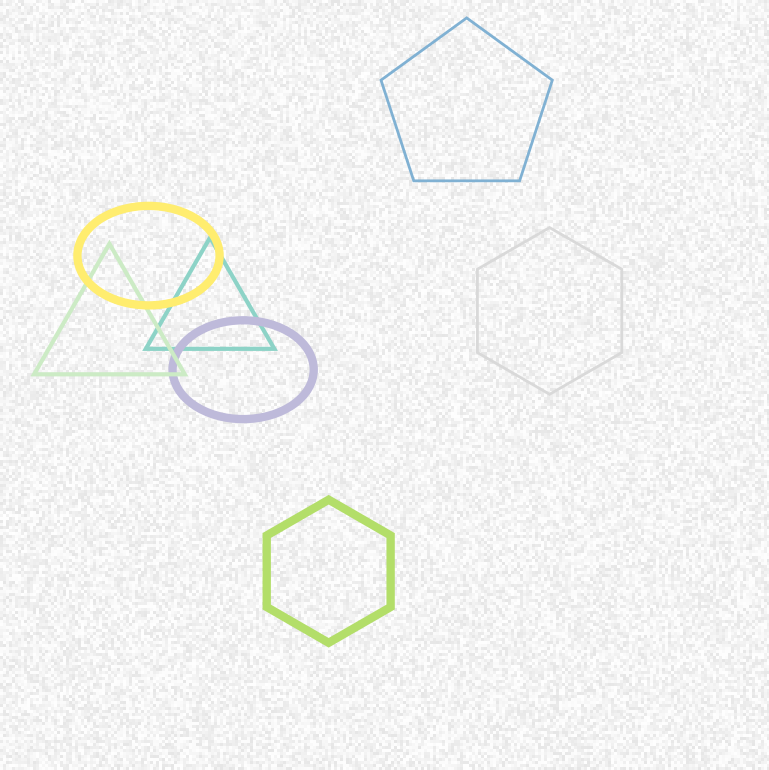[{"shape": "triangle", "thickness": 1.5, "radius": 0.48, "center": [0.273, 0.595]}, {"shape": "oval", "thickness": 3, "radius": 0.46, "center": [0.316, 0.52]}, {"shape": "pentagon", "thickness": 1, "radius": 0.58, "center": [0.606, 0.86]}, {"shape": "hexagon", "thickness": 3, "radius": 0.46, "center": [0.427, 0.258]}, {"shape": "hexagon", "thickness": 1, "radius": 0.54, "center": [0.714, 0.596]}, {"shape": "triangle", "thickness": 1.5, "radius": 0.57, "center": [0.142, 0.57]}, {"shape": "oval", "thickness": 3, "radius": 0.46, "center": [0.193, 0.668]}]